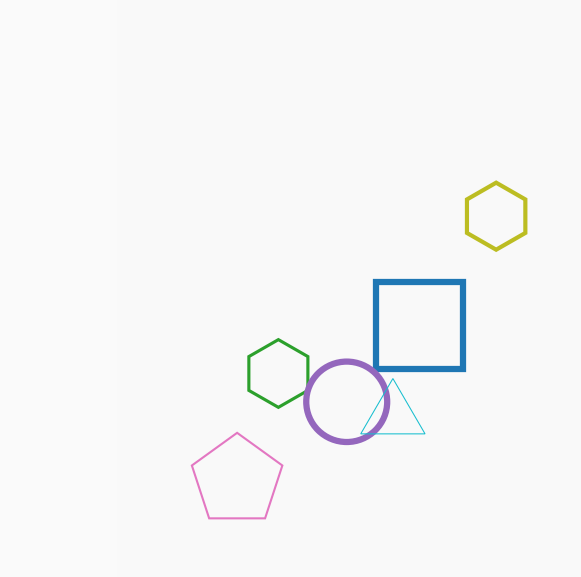[{"shape": "square", "thickness": 3, "radius": 0.38, "center": [0.722, 0.436]}, {"shape": "hexagon", "thickness": 1.5, "radius": 0.29, "center": [0.479, 0.352]}, {"shape": "circle", "thickness": 3, "radius": 0.35, "center": [0.597, 0.303]}, {"shape": "pentagon", "thickness": 1, "radius": 0.41, "center": [0.408, 0.168]}, {"shape": "hexagon", "thickness": 2, "radius": 0.29, "center": [0.854, 0.625]}, {"shape": "triangle", "thickness": 0.5, "radius": 0.32, "center": [0.676, 0.28]}]